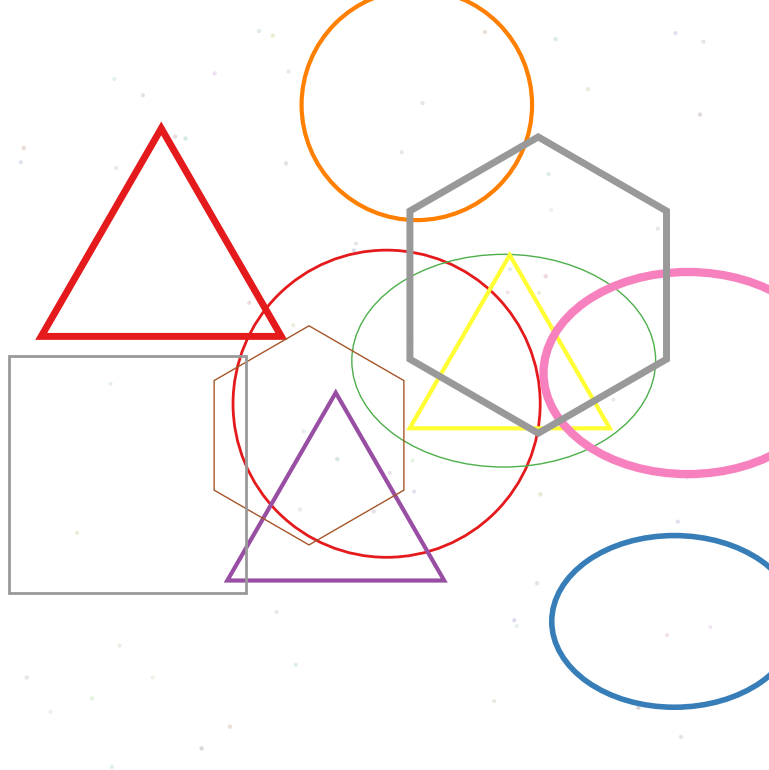[{"shape": "triangle", "thickness": 2.5, "radius": 0.9, "center": [0.209, 0.653]}, {"shape": "circle", "thickness": 1, "radius": 1.0, "center": [0.502, 0.476]}, {"shape": "oval", "thickness": 2, "radius": 0.8, "center": [0.876, 0.193]}, {"shape": "oval", "thickness": 0.5, "radius": 0.99, "center": [0.654, 0.532]}, {"shape": "triangle", "thickness": 1.5, "radius": 0.81, "center": [0.436, 0.327]}, {"shape": "circle", "thickness": 1.5, "radius": 0.75, "center": [0.541, 0.864]}, {"shape": "triangle", "thickness": 1.5, "radius": 0.75, "center": [0.662, 0.519]}, {"shape": "hexagon", "thickness": 0.5, "radius": 0.71, "center": [0.401, 0.435]}, {"shape": "oval", "thickness": 3, "radius": 0.94, "center": [0.893, 0.516]}, {"shape": "square", "thickness": 1, "radius": 0.77, "center": [0.166, 0.383]}, {"shape": "hexagon", "thickness": 2.5, "radius": 0.96, "center": [0.699, 0.63]}]